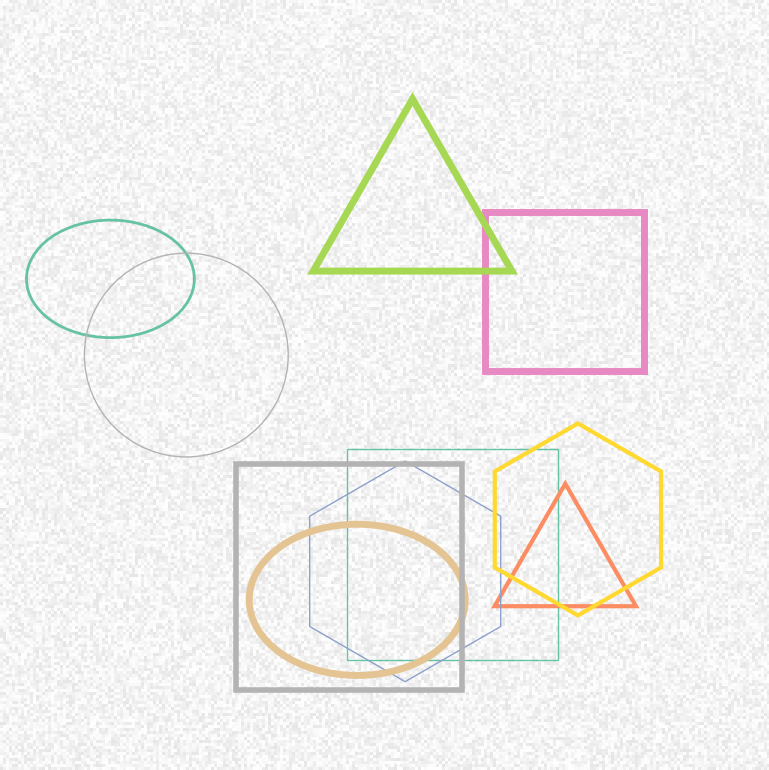[{"shape": "square", "thickness": 0.5, "radius": 0.68, "center": [0.588, 0.28]}, {"shape": "oval", "thickness": 1, "radius": 0.55, "center": [0.143, 0.638]}, {"shape": "triangle", "thickness": 1.5, "radius": 0.53, "center": [0.734, 0.266]}, {"shape": "hexagon", "thickness": 0.5, "radius": 0.72, "center": [0.526, 0.258]}, {"shape": "square", "thickness": 2.5, "radius": 0.52, "center": [0.734, 0.621]}, {"shape": "triangle", "thickness": 2.5, "radius": 0.75, "center": [0.536, 0.722]}, {"shape": "hexagon", "thickness": 1.5, "radius": 0.62, "center": [0.751, 0.325]}, {"shape": "oval", "thickness": 2.5, "radius": 0.7, "center": [0.464, 0.221]}, {"shape": "circle", "thickness": 0.5, "radius": 0.66, "center": [0.242, 0.539]}, {"shape": "square", "thickness": 2, "radius": 0.73, "center": [0.453, 0.251]}]